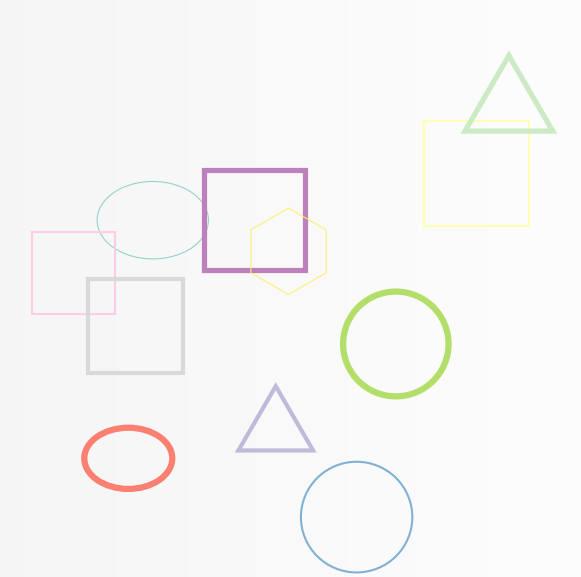[{"shape": "oval", "thickness": 0.5, "radius": 0.48, "center": [0.263, 0.618]}, {"shape": "square", "thickness": 1, "radius": 0.45, "center": [0.819, 0.699]}, {"shape": "triangle", "thickness": 2, "radius": 0.37, "center": [0.474, 0.256]}, {"shape": "oval", "thickness": 3, "radius": 0.38, "center": [0.221, 0.206]}, {"shape": "circle", "thickness": 1, "radius": 0.48, "center": [0.614, 0.104]}, {"shape": "circle", "thickness": 3, "radius": 0.45, "center": [0.681, 0.404]}, {"shape": "square", "thickness": 1, "radius": 0.35, "center": [0.127, 0.526]}, {"shape": "square", "thickness": 2, "radius": 0.4, "center": [0.233, 0.435]}, {"shape": "square", "thickness": 2.5, "radius": 0.43, "center": [0.438, 0.618]}, {"shape": "triangle", "thickness": 2.5, "radius": 0.44, "center": [0.875, 0.816]}, {"shape": "hexagon", "thickness": 0.5, "radius": 0.37, "center": [0.496, 0.564]}]